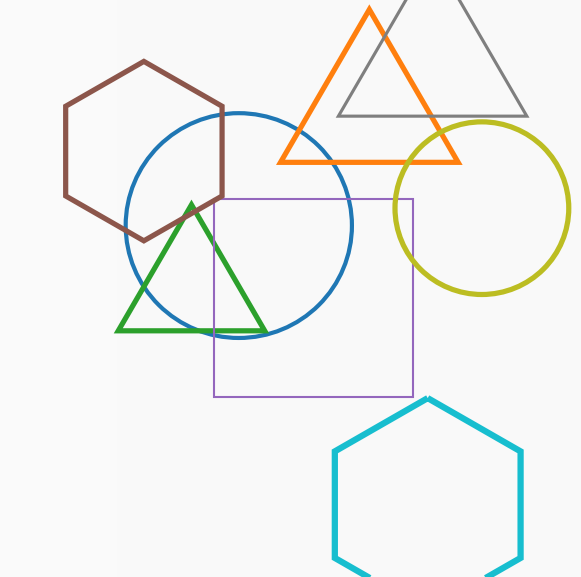[{"shape": "circle", "thickness": 2, "radius": 0.97, "center": [0.411, 0.609]}, {"shape": "triangle", "thickness": 2.5, "radius": 0.88, "center": [0.635, 0.806]}, {"shape": "triangle", "thickness": 2.5, "radius": 0.73, "center": [0.329, 0.499]}, {"shape": "square", "thickness": 1, "radius": 0.86, "center": [0.539, 0.484]}, {"shape": "hexagon", "thickness": 2.5, "radius": 0.78, "center": [0.248, 0.737]}, {"shape": "triangle", "thickness": 1.5, "radius": 0.94, "center": [0.744, 0.892]}, {"shape": "circle", "thickness": 2.5, "radius": 0.75, "center": [0.829, 0.639]}, {"shape": "hexagon", "thickness": 3, "radius": 0.92, "center": [0.736, 0.125]}]